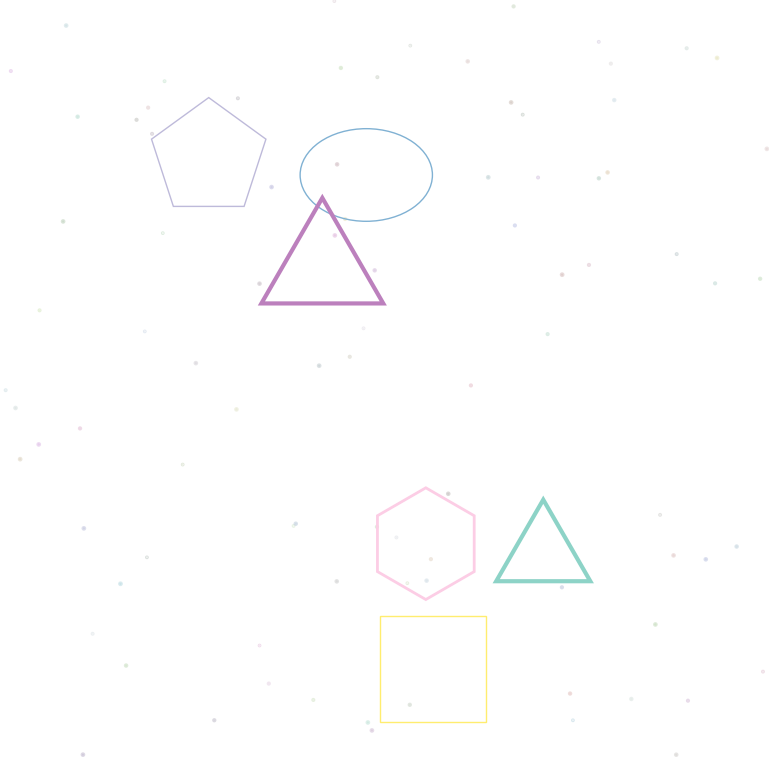[{"shape": "triangle", "thickness": 1.5, "radius": 0.35, "center": [0.706, 0.28]}, {"shape": "pentagon", "thickness": 0.5, "radius": 0.39, "center": [0.271, 0.795]}, {"shape": "oval", "thickness": 0.5, "radius": 0.43, "center": [0.476, 0.773]}, {"shape": "hexagon", "thickness": 1, "radius": 0.36, "center": [0.553, 0.294]}, {"shape": "triangle", "thickness": 1.5, "radius": 0.46, "center": [0.419, 0.652]}, {"shape": "square", "thickness": 0.5, "radius": 0.34, "center": [0.563, 0.131]}]